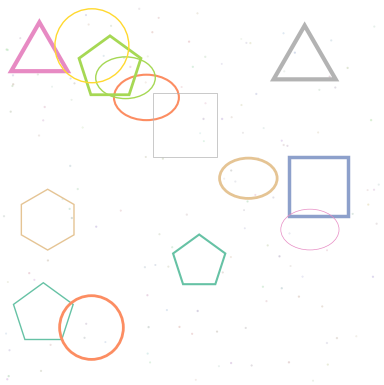[{"shape": "pentagon", "thickness": 1, "radius": 0.41, "center": [0.113, 0.184]}, {"shape": "pentagon", "thickness": 1.5, "radius": 0.36, "center": [0.517, 0.32]}, {"shape": "oval", "thickness": 1.5, "radius": 0.42, "center": [0.38, 0.747]}, {"shape": "circle", "thickness": 2, "radius": 0.41, "center": [0.238, 0.149]}, {"shape": "square", "thickness": 2.5, "radius": 0.38, "center": [0.827, 0.515]}, {"shape": "oval", "thickness": 0.5, "radius": 0.38, "center": [0.805, 0.404]}, {"shape": "triangle", "thickness": 3, "radius": 0.42, "center": [0.102, 0.857]}, {"shape": "pentagon", "thickness": 2, "radius": 0.42, "center": [0.286, 0.822]}, {"shape": "oval", "thickness": 1, "radius": 0.39, "center": [0.326, 0.798]}, {"shape": "circle", "thickness": 1, "radius": 0.48, "center": [0.239, 0.881]}, {"shape": "hexagon", "thickness": 1, "radius": 0.39, "center": [0.124, 0.429]}, {"shape": "oval", "thickness": 2, "radius": 0.37, "center": [0.645, 0.537]}, {"shape": "triangle", "thickness": 3, "radius": 0.47, "center": [0.791, 0.841]}, {"shape": "square", "thickness": 0.5, "radius": 0.42, "center": [0.481, 0.676]}]